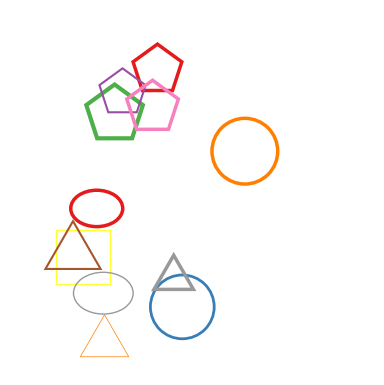[{"shape": "pentagon", "thickness": 2.5, "radius": 0.33, "center": [0.409, 0.819]}, {"shape": "oval", "thickness": 2.5, "radius": 0.34, "center": [0.251, 0.459]}, {"shape": "circle", "thickness": 2, "radius": 0.41, "center": [0.473, 0.203]}, {"shape": "pentagon", "thickness": 3, "radius": 0.39, "center": [0.298, 0.703]}, {"shape": "pentagon", "thickness": 1.5, "radius": 0.32, "center": [0.318, 0.759]}, {"shape": "triangle", "thickness": 0.5, "radius": 0.36, "center": [0.272, 0.11]}, {"shape": "circle", "thickness": 2.5, "radius": 0.43, "center": [0.636, 0.607]}, {"shape": "square", "thickness": 1, "radius": 0.35, "center": [0.215, 0.331]}, {"shape": "triangle", "thickness": 1.5, "radius": 0.41, "center": [0.19, 0.343]}, {"shape": "pentagon", "thickness": 2.5, "radius": 0.35, "center": [0.396, 0.721]}, {"shape": "triangle", "thickness": 2.5, "radius": 0.3, "center": [0.451, 0.278]}, {"shape": "oval", "thickness": 1, "radius": 0.39, "center": [0.268, 0.239]}]